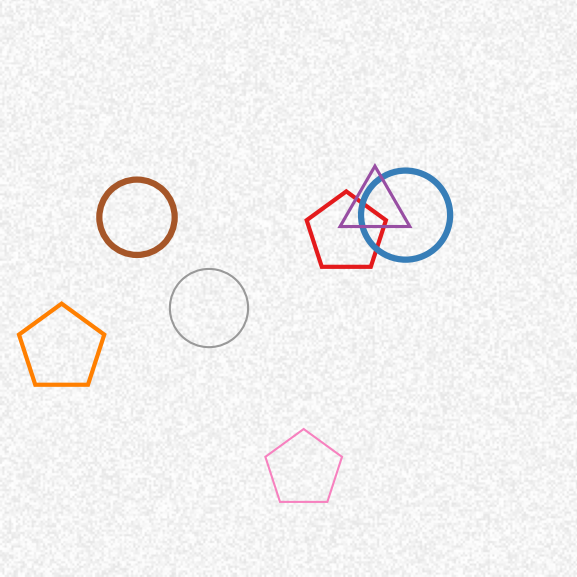[{"shape": "pentagon", "thickness": 2, "radius": 0.36, "center": [0.6, 0.596]}, {"shape": "circle", "thickness": 3, "radius": 0.39, "center": [0.702, 0.627]}, {"shape": "triangle", "thickness": 1.5, "radius": 0.35, "center": [0.649, 0.642]}, {"shape": "pentagon", "thickness": 2, "radius": 0.39, "center": [0.107, 0.396]}, {"shape": "circle", "thickness": 3, "radius": 0.33, "center": [0.237, 0.623]}, {"shape": "pentagon", "thickness": 1, "radius": 0.35, "center": [0.526, 0.186]}, {"shape": "circle", "thickness": 1, "radius": 0.34, "center": [0.362, 0.466]}]